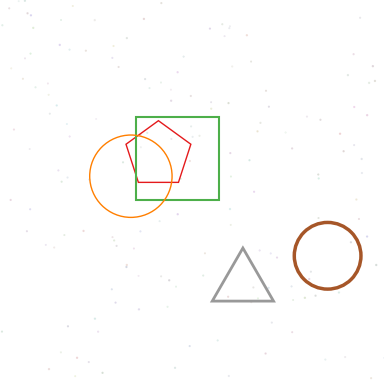[{"shape": "pentagon", "thickness": 1, "radius": 0.44, "center": [0.411, 0.598]}, {"shape": "square", "thickness": 1.5, "radius": 0.54, "center": [0.461, 0.589]}, {"shape": "circle", "thickness": 1, "radius": 0.53, "center": [0.34, 0.542]}, {"shape": "circle", "thickness": 2.5, "radius": 0.43, "center": [0.851, 0.336]}, {"shape": "triangle", "thickness": 2, "radius": 0.46, "center": [0.631, 0.264]}]